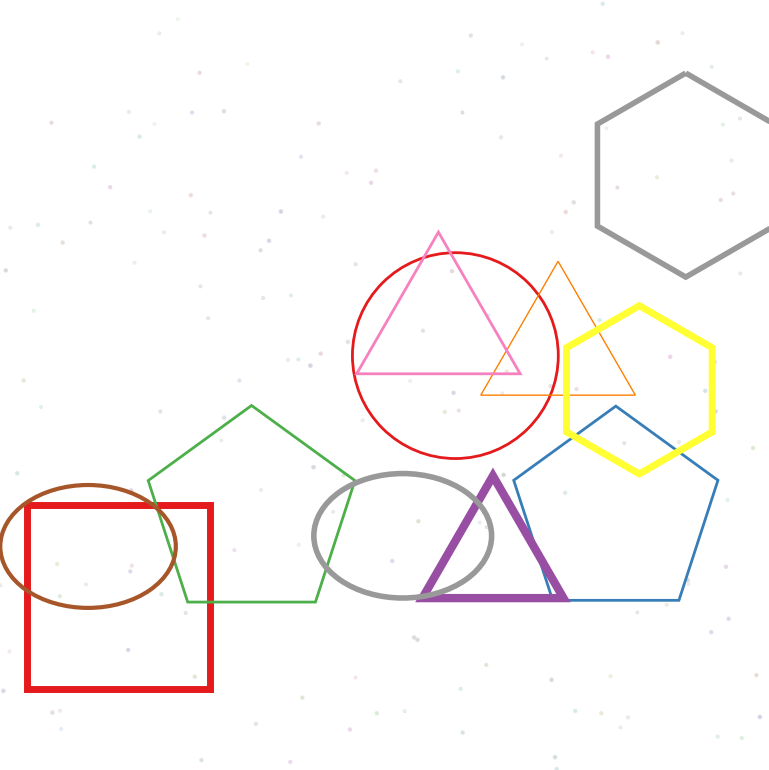[{"shape": "square", "thickness": 2.5, "radius": 0.6, "center": [0.154, 0.225]}, {"shape": "circle", "thickness": 1, "radius": 0.67, "center": [0.591, 0.538]}, {"shape": "pentagon", "thickness": 1, "radius": 0.7, "center": [0.8, 0.333]}, {"shape": "pentagon", "thickness": 1, "radius": 0.71, "center": [0.327, 0.332]}, {"shape": "triangle", "thickness": 3, "radius": 0.53, "center": [0.64, 0.276]}, {"shape": "triangle", "thickness": 0.5, "radius": 0.58, "center": [0.725, 0.545]}, {"shape": "hexagon", "thickness": 2.5, "radius": 0.55, "center": [0.83, 0.494]}, {"shape": "oval", "thickness": 1.5, "radius": 0.57, "center": [0.114, 0.29]}, {"shape": "triangle", "thickness": 1, "radius": 0.61, "center": [0.569, 0.576]}, {"shape": "oval", "thickness": 2, "radius": 0.58, "center": [0.523, 0.304]}, {"shape": "hexagon", "thickness": 2, "radius": 0.66, "center": [0.891, 0.773]}]